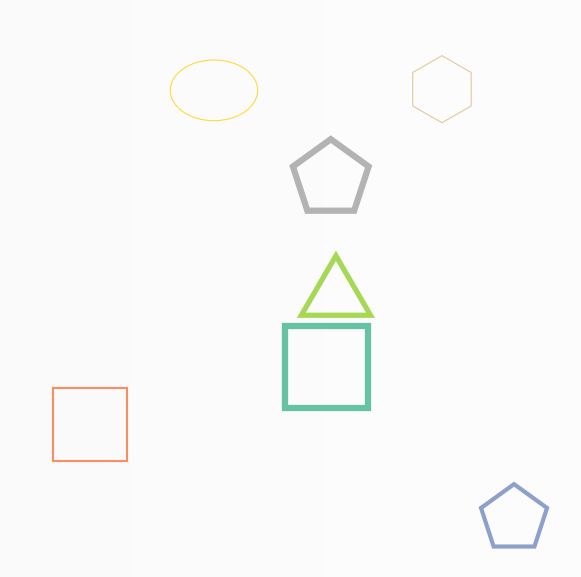[{"shape": "square", "thickness": 3, "radius": 0.36, "center": [0.562, 0.364]}, {"shape": "square", "thickness": 1, "radius": 0.32, "center": [0.155, 0.264]}, {"shape": "pentagon", "thickness": 2, "radius": 0.3, "center": [0.884, 0.101]}, {"shape": "triangle", "thickness": 2.5, "radius": 0.34, "center": [0.578, 0.488]}, {"shape": "oval", "thickness": 0.5, "radius": 0.38, "center": [0.368, 0.843]}, {"shape": "hexagon", "thickness": 0.5, "radius": 0.29, "center": [0.76, 0.845]}, {"shape": "pentagon", "thickness": 3, "radius": 0.34, "center": [0.569, 0.69]}]